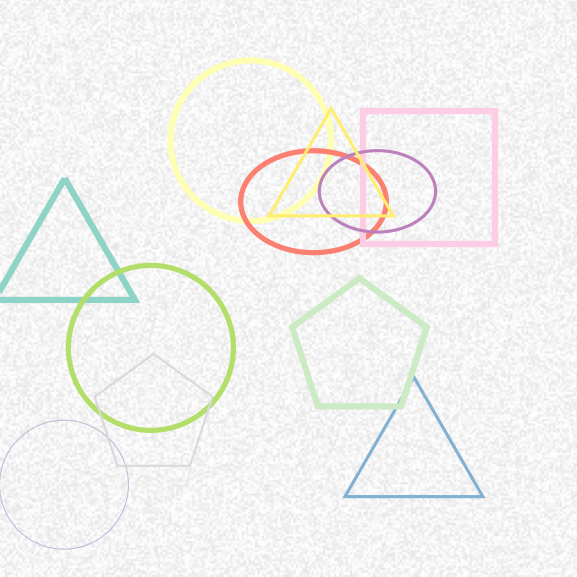[{"shape": "triangle", "thickness": 3, "radius": 0.7, "center": [0.112, 0.55]}, {"shape": "circle", "thickness": 3, "radius": 0.7, "center": [0.434, 0.756]}, {"shape": "circle", "thickness": 0.5, "radius": 0.56, "center": [0.111, 0.16]}, {"shape": "oval", "thickness": 2.5, "radius": 0.63, "center": [0.543, 0.65]}, {"shape": "triangle", "thickness": 1.5, "radius": 0.69, "center": [0.717, 0.208]}, {"shape": "circle", "thickness": 2.5, "radius": 0.71, "center": [0.261, 0.397]}, {"shape": "square", "thickness": 3, "radius": 0.57, "center": [0.743, 0.692]}, {"shape": "pentagon", "thickness": 1, "radius": 0.54, "center": [0.266, 0.279]}, {"shape": "oval", "thickness": 1.5, "radius": 0.5, "center": [0.654, 0.668]}, {"shape": "pentagon", "thickness": 3, "radius": 0.61, "center": [0.622, 0.395]}, {"shape": "triangle", "thickness": 1.5, "radius": 0.62, "center": [0.573, 0.687]}]